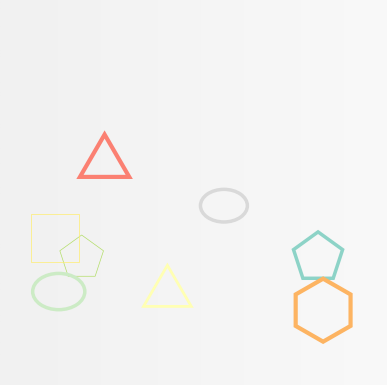[{"shape": "pentagon", "thickness": 2.5, "radius": 0.33, "center": [0.821, 0.331]}, {"shape": "triangle", "thickness": 2, "radius": 0.36, "center": [0.432, 0.24]}, {"shape": "triangle", "thickness": 3, "radius": 0.37, "center": [0.27, 0.577]}, {"shape": "hexagon", "thickness": 3, "radius": 0.41, "center": [0.834, 0.194]}, {"shape": "pentagon", "thickness": 0.5, "radius": 0.3, "center": [0.211, 0.33]}, {"shape": "oval", "thickness": 2.5, "radius": 0.3, "center": [0.578, 0.466]}, {"shape": "oval", "thickness": 2.5, "radius": 0.34, "center": [0.152, 0.243]}, {"shape": "square", "thickness": 0.5, "radius": 0.31, "center": [0.142, 0.381]}]